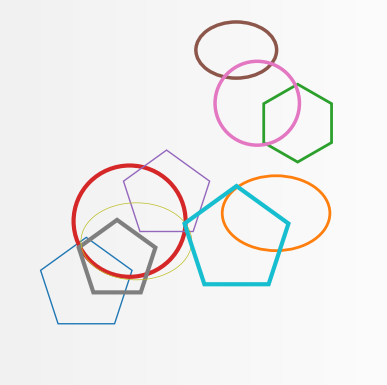[{"shape": "pentagon", "thickness": 1, "radius": 0.62, "center": [0.223, 0.259]}, {"shape": "oval", "thickness": 2, "radius": 0.69, "center": [0.712, 0.446]}, {"shape": "hexagon", "thickness": 2, "radius": 0.51, "center": [0.768, 0.68]}, {"shape": "circle", "thickness": 3, "radius": 0.72, "center": [0.334, 0.426]}, {"shape": "pentagon", "thickness": 1, "radius": 0.58, "center": [0.43, 0.493]}, {"shape": "oval", "thickness": 2.5, "radius": 0.52, "center": [0.61, 0.87]}, {"shape": "circle", "thickness": 2.5, "radius": 0.54, "center": [0.664, 0.732]}, {"shape": "pentagon", "thickness": 3, "radius": 0.52, "center": [0.302, 0.325]}, {"shape": "oval", "thickness": 0.5, "radius": 0.71, "center": [0.352, 0.373]}, {"shape": "pentagon", "thickness": 3, "radius": 0.71, "center": [0.61, 0.376]}]